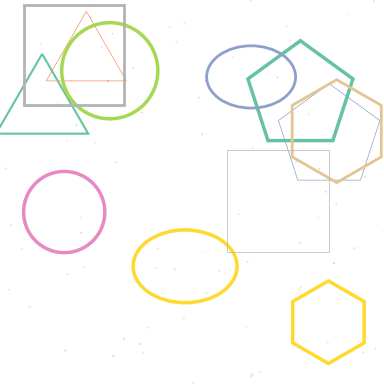[{"shape": "triangle", "thickness": 1.5, "radius": 0.69, "center": [0.109, 0.722]}, {"shape": "pentagon", "thickness": 2.5, "radius": 0.72, "center": [0.78, 0.751]}, {"shape": "triangle", "thickness": 0.5, "radius": 0.6, "center": [0.224, 0.85]}, {"shape": "oval", "thickness": 2, "radius": 0.58, "center": [0.652, 0.8]}, {"shape": "pentagon", "thickness": 0.5, "radius": 0.69, "center": [0.855, 0.644]}, {"shape": "circle", "thickness": 2.5, "radius": 0.53, "center": [0.167, 0.449]}, {"shape": "circle", "thickness": 2.5, "radius": 0.62, "center": [0.285, 0.816]}, {"shape": "hexagon", "thickness": 2.5, "radius": 0.54, "center": [0.853, 0.163]}, {"shape": "oval", "thickness": 2.5, "radius": 0.67, "center": [0.481, 0.308]}, {"shape": "hexagon", "thickness": 2, "radius": 0.67, "center": [0.875, 0.659]}, {"shape": "square", "thickness": 0.5, "radius": 0.66, "center": [0.722, 0.479]}, {"shape": "square", "thickness": 2, "radius": 0.65, "center": [0.192, 0.857]}]